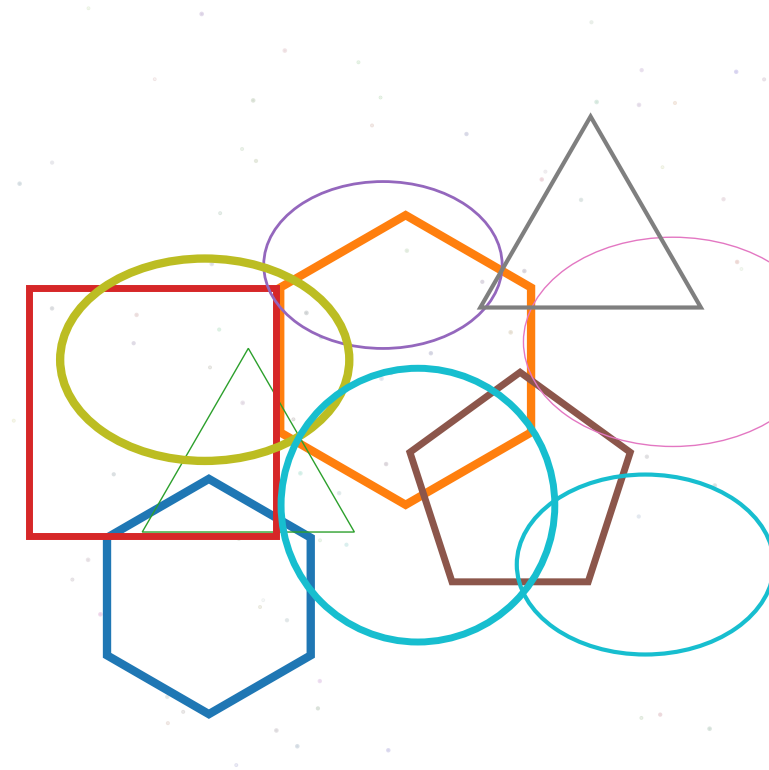[{"shape": "hexagon", "thickness": 3, "radius": 0.76, "center": [0.271, 0.225]}, {"shape": "hexagon", "thickness": 3, "radius": 0.94, "center": [0.527, 0.532]}, {"shape": "triangle", "thickness": 0.5, "radius": 0.8, "center": [0.322, 0.389]}, {"shape": "square", "thickness": 2.5, "radius": 0.8, "center": [0.198, 0.465]}, {"shape": "oval", "thickness": 1, "radius": 0.77, "center": [0.497, 0.656]}, {"shape": "pentagon", "thickness": 2.5, "radius": 0.75, "center": [0.675, 0.366]}, {"shape": "oval", "thickness": 0.5, "radius": 0.97, "center": [0.874, 0.556]}, {"shape": "triangle", "thickness": 1.5, "radius": 0.83, "center": [0.767, 0.683]}, {"shape": "oval", "thickness": 3, "radius": 0.94, "center": [0.266, 0.533]}, {"shape": "circle", "thickness": 2.5, "radius": 0.89, "center": [0.543, 0.344]}, {"shape": "oval", "thickness": 1.5, "radius": 0.83, "center": [0.838, 0.267]}]